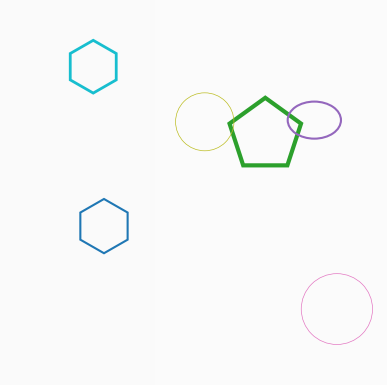[{"shape": "hexagon", "thickness": 1.5, "radius": 0.35, "center": [0.268, 0.413]}, {"shape": "pentagon", "thickness": 3, "radius": 0.48, "center": [0.685, 0.649]}, {"shape": "oval", "thickness": 1.5, "radius": 0.34, "center": [0.811, 0.688]}, {"shape": "circle", "thickness": 0.5, "radius": 0.46, "center": [0.869, 0.197]}, {"shape": "circle", "thickness": 0.5, "radius": 0.38, "center": [0.528, 0.684]}, {"shape": "hexagon", "thickness": 2, "radius": 0.34, "center": [0.241, 0.827]}]